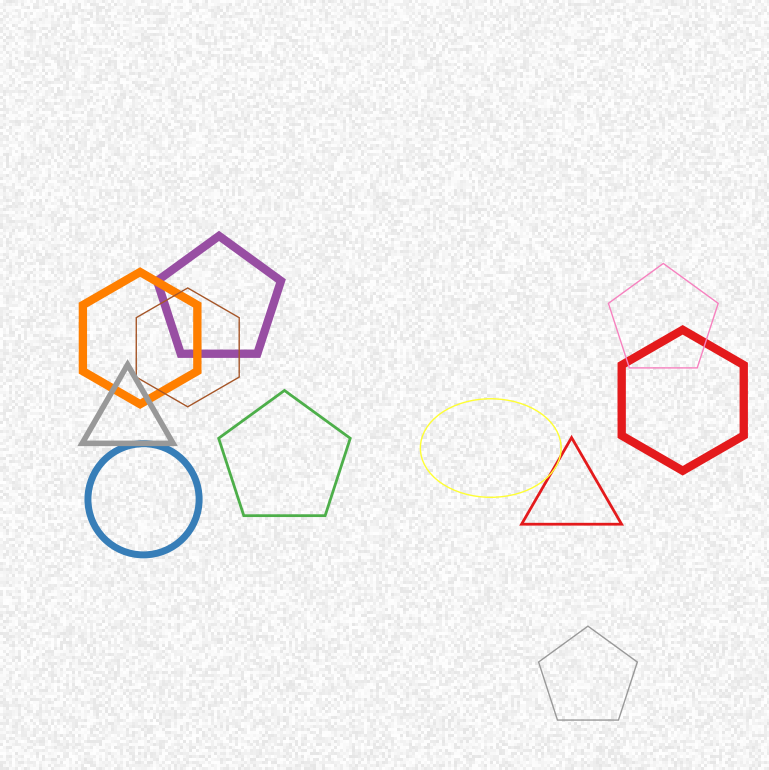[{"shape": "triangle", "thickness": 1, "radius": 0.37, "center": [0.742, 0.357]}, {"shape": "hexagon", "thickness": 3, "radius": 0.46, "center": [0.887, 0.48]}, {"shape": "circle", "thickness": 2.5, "radius": 0.36, "center": [0.186, 0.352]}, {"shape": "pentagon", "thickness": 1, "radius": 0.45, "center": [0.369, 0.403]}, {"shape": "pentagon", "thickness": 3, "radius": 0.42, "center": [0.284, 0.609]}, {"shape": "hexagon", "thickness": 3, "radius": 0.43, "center": [0.182, 0.561]}, {"shape": "oval", "thickness": 0.5, "radius": 0.46, "center": [0.637, 0.418]}, {"shape": "hexagon", "thickness": 0.5, "radius": 0.39, "center": [0.244, 0.549]}, {"shape": "pentagon", "thickness": 0.5, "radius": 0.37, "center": [0.861, 0.583]}, {"shape": "pentagon", "thickness": 0.5, "radius": 0.34, "center": [0.764, 0.119]}, {"shape": "triangle", "thickness": 2, "radius": 0.34, "center": [0.166, 0.458]}]